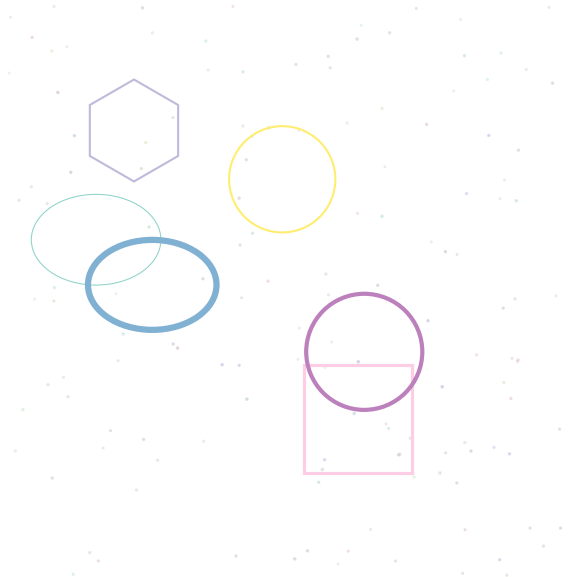[{"shape": "oval", "thickness": 0.5, "radius": 0.56, "center": [0.166, 0.584]}, {"shape": "hexagon", "thickness": 1, "radius": 0.44, "center": [0.232, 0.773]}, {"shape": "oval", "thickness": 3, "radius": 0.56, "center": [0.264, 0.506]}, {"shape": "square", "thickness": 1.5, "radius": 0.47, "center": [0.62, 0.274]}, {"shape": "circle", "thickness": 2, "radius": 0.5, "center": [0.631, 0.39]}, {"shape": "circle", "thickness": 1, "radius": 0.46, "center": [0.489, 0.689]}]